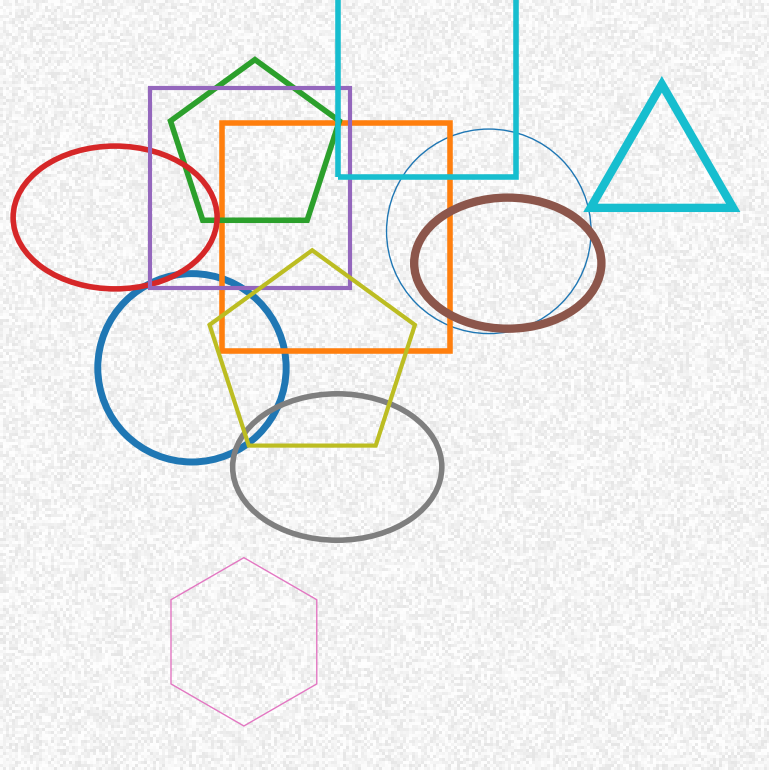[{"shape": "circle", "thickness": 2.5, "radius": 0.61, "center": [0.249, 0.522]}, {"shape": "circle", "thickness": 0.5, "radius": 0.66, "center": [0.635, 0.7]}, {"shape": "square", "thickness": 2, "radius": 0.74, "center": [0.436, 0.692]}, {"shape": "pentagon", "thickness": 2, "radius": 0.58, "center": [0.331, 0.807]}, {"shape": "oval", "thickness": 2, "radius": 0.66, "center": [0.15, 0.718]}, {"shape": "square", "thickness": 1.5, "radius": 0.65, "center": [0.325, 0.756]}, {"shape": "oval", "thickness": 3, "radius": 0.61, "center": [0.659, 0.658]}, {"shape": "hexagon", "thickness": 0.5, "radius": 0.55, "center": [0.317, 0.166]}, {"shape": "oval", "thickness": 2, "radius": 0.68, "center": [0.438, 0.393]}, {"shape": "pentagon", "thickness": 1.5, "radius": 0.7, "center": [0.405, 0.535]}, {"shape": "square", "thickness": 2, "radius": 0.58, "center": [0.555, 0.886]}, {"shape": "triangle", "thickness": 3, "radius": 0.53, "center": [0.86, 0.784]}]